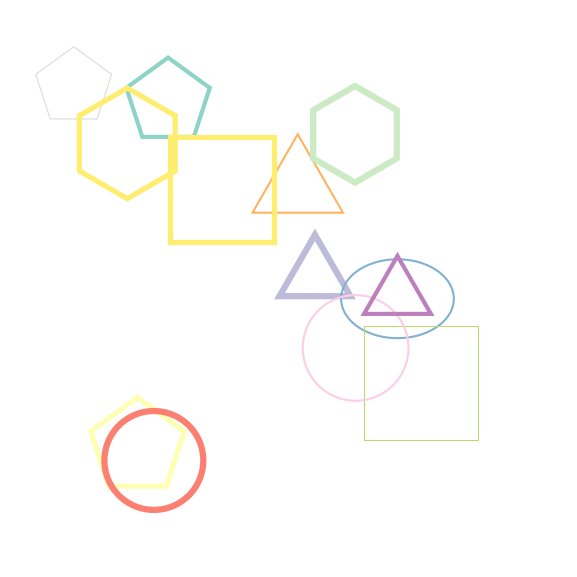[{"shape": "pentagon", "thickness": 2, "radius": 0.38, "center": [0.291, 0.824]}, {"shape": "pentagon", "thickness": 2.5, "radius": 0.42, "center": [0.238, 0.226]}, {"shape": "triangle", "thickness": 3, "radius": 0.35, "center": [0.545, 0.522]}, {"shape": "circle", "thickness": 3, "radius": 0.43, "center": [0.266, 0.202]}, {"shape": "oval", "thickness": 1, "radius": 0.49, "center": [0.688, 0.482]}, {"shape": "triangle", "thickness": 1, "radius": 0.45, "center": [0.516, 0.676]}, {"shape": "square", "thickness": 0.5, "radius": 0.49, "center": [0.728, 0.336]}, {"shape": "circle", "thickness": 1, "radius": 0.46, "center": [0.616, 0.397]}, {"shape": "pentagon", "thickness": 0.5, "radius": 0.35, "center": [0.128, 0.849]}, {"shape": "triangle", "thickness": 2, "radius": 0.33, "center": [0.688, 0.489]}, {"shape": "hexagon", "thickness": 3, "radius": 0.42, "center": [0.615, 0.767]}, {"shape": "hexagon", "thickness": 2.5, "radius": 0.48, "center": [0.22, 0.751]}, {"shape": "square", "thickness": 2.5, "radius": 0.45, "center": [0.384, 0.671]}]